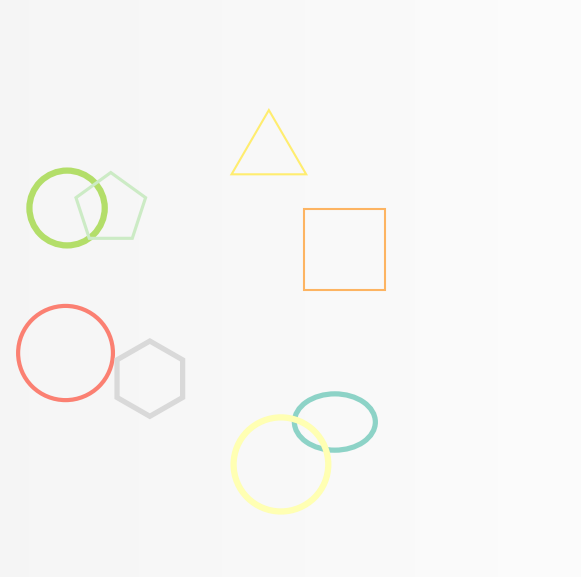[{"shape": "oval", "thickness": 2.5, "radius": 0.35, "center": [0.576, 0.268]}, {"shape": "circle", "thickness": 3, "radius": 0.41, "center": [0.483, 0.195]}, {"shape": "circle", "thickness": 2, "radius": 0.41, "center": [0.113, 0.388]}, {"shape": "square", "thickness": 1, "radius": 0.35, "center": [0.592, 0.567]}, {"shape": "circle", "thickness": 3, "radius": 0.32, "center": [0.115, 0.639]}, {"shape": "hexagon", "thickness": 2.5, "radius": 0.33, "center": [0.258, 0.343]}, {"shape": "pentagon", "thickness": 1.5, "radius": 0.31, "center": [0.191, 0.637]}, {"shape": "triangle", "thickness": 1, "radius": 0.37, "center": [0.463, 0.734]}]